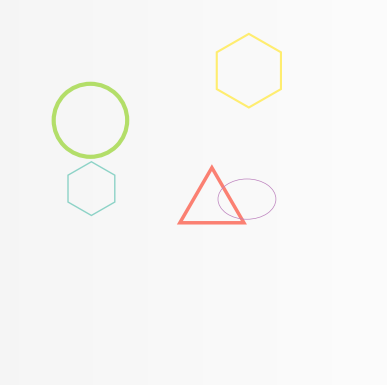[{"shape": "hexagon", "thickness": 1, "radius": 0.35, "center": [0.236, 0.51]}, {"shape": "triangle", "thickness": 2.5, "radius": 0.48, "center": [0.547, 0.469]}, {"shape": "circle", "thickness": 3, "radius": 0.47, "center": [0.233, 0.688]}, {"shape": "oval", "thickness": 0.5, "radius": 0.37, "center": [0.637, 0.483]}, {"shape": "hexagon", "thickness": 1.5, "radius": 0.48, "center": [0.642, 0.816]}]